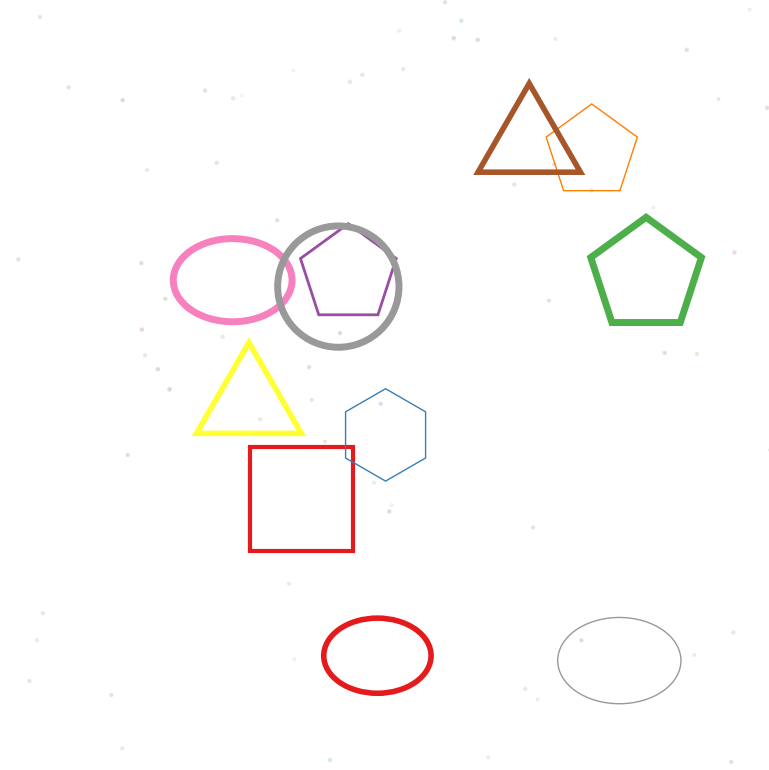[{"shape": "oval", "thickness": 2, "radius": 0.35, "center": [0.49, 0.148]}, {"shape": "square", "thickness": 1.5, "radius": 0.34, "center": [0.392, 0.352]}, {"shape": "hexagon", "thickness": 0.5, "radius": 0.3, "center": [0.501, 0.435]}, {"shape": "pentagon", "thickness": 2.5, "radius": 0.38, "center": [0.839, 0.642]}, {"shape": "pentagon", "thickness": 1, "radius": 0.33, "center": [0.452, 0.644]}, {"shape": "pentagon", "thickness": 0.5, "radius": 0.31, "center": [0.769, 0.803]}, {"shape": "triangle", "thickness": 2, "radius": 0.39, "center": [0.323, 0.476]}, {"shape": "triangle", "thickness": 2, "radius": 0.38, "center": [0.687, 0.815]}, {"shape": "oval", "thickness": 2.5, "radius": 0.39, "center": [0.302, 0.636]}, {"shape": "circle", "thickness": 2.5, "radius": 0.39, "center": [0.439, 0.628]}, {"shape": "oval", "thickness": 0.5, "radius": 0.4, "center": [0.804, 0.142]}]